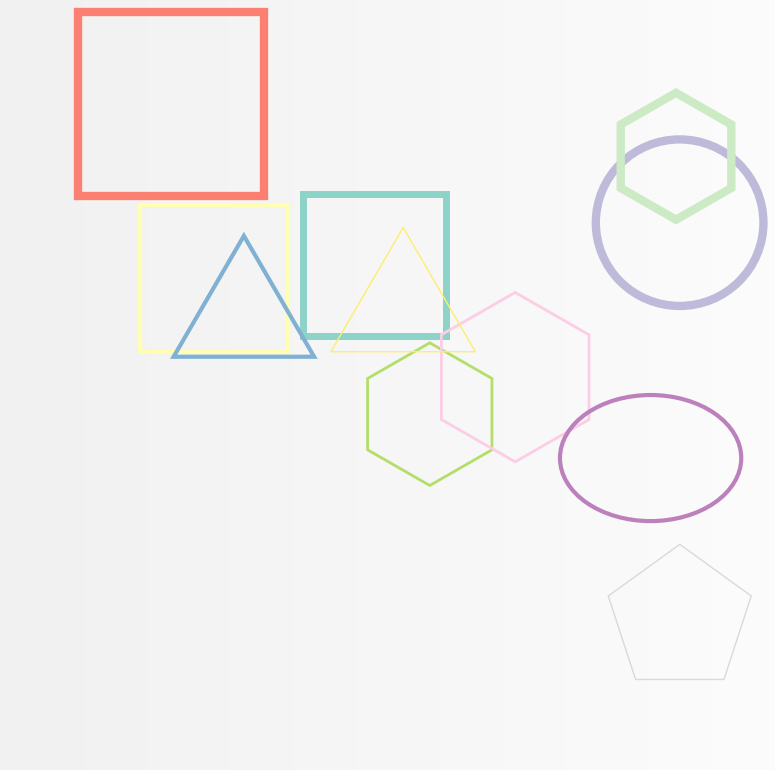[{"shape": "square", "thickness": 2.5, "radius": 0.46, "center": [0.483, 0.656]}, {"shape": "square", "thickness": 1.5, "radius": 0.48, "center": [0.276, 0.639]}, {"shape": "circle", "thickness": 3, "radius": 0.54, "center": [0.877, 0.711]}, {"shape": "square", "thickness": 3, "radius": 0.6, "center": [0.221, 0.866]}, {"shape": "triangle", "thickness": 1.5, "radius": 0.52, "center": [0.315, 0.589]}, {"shape": "hexagon", "thickness": 1, "radius": 0.46, "center": [0.555, 0.462]}, {"shape": "hexagon", "thickness": 1, "radius": 0.55, "center": [0.665, 0.51]}, {"shape": "pentagon", "thickness": 0.5, "radius": 0.48, "center": [0.877, 0.196]}, {"shape": "oval", "thickness": 1.5, "radius": 0.58, "center": [0.839, 0.405]}, {"shape": "hexagon", "thickness": 3, "radius": 0.41, "center": [0.872, 0.797]}, {"shape": "triangle", "thickness": 0.5, "radius": 0.54, "center": [0.52, 0.597]}]